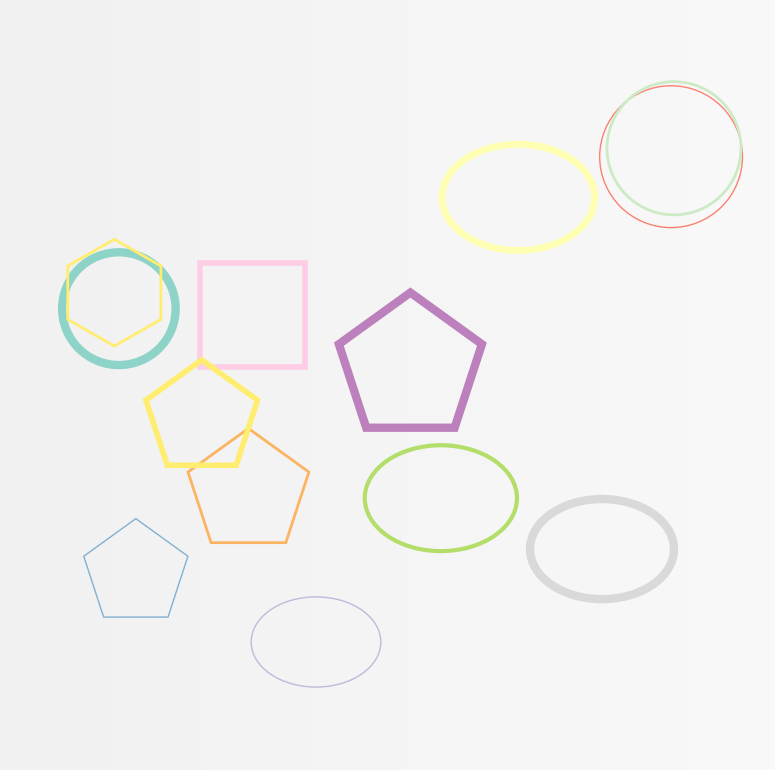[{"shape": "circle", "thickness": 3, "radius": 0.37, "center": [0.153, 0.599]}, {"shape": "oval", "thickness": 2.5, "radius": 0.49, "center": [0.669, 0.744]}, {"shape": "oval", "thickness": 0.5, "radius": 0.42, "center": [0.408, 0.166]}, {"shape": "circle", "thickness": 0.5, "radius": 0.46, "center": [0.866, 0.797]}, {"shape": "pentagon", "thickness": 0.5, "radius": 0.35, "center": [0.175, 0.256]}, {"shape": "pentagon", "thickness": 1, "radius": 0.41, "center": [0.321, 0.362]}, {"shape": "oval", "thickness": 1.5, "radius": 0.49, "center": [0.569, 0.353]}, {"shape": "square", "thickness": 2, "radius": 0.34, "center": [0.326, 0.591]}, {"shape": "oval", "thickness": 3, "radius": 0.46, "center": [0.777, 0.287]}, {"shape": "pentagon", "thickness": 3, "radius": 0.49, "center": [0.53, 0.523]}, {"shape": "circle", "thickness": 1, "radius": 0.43, "center": [0.87, 0.807]}, {"shape": "pentagon", "thickness": 2, "radius": 0.38, "center": [0.26, 0.457]}, {"shape": "hexagon", "thickness": 1, "radius": 0.35, "center": [0.148, 0.62]}]